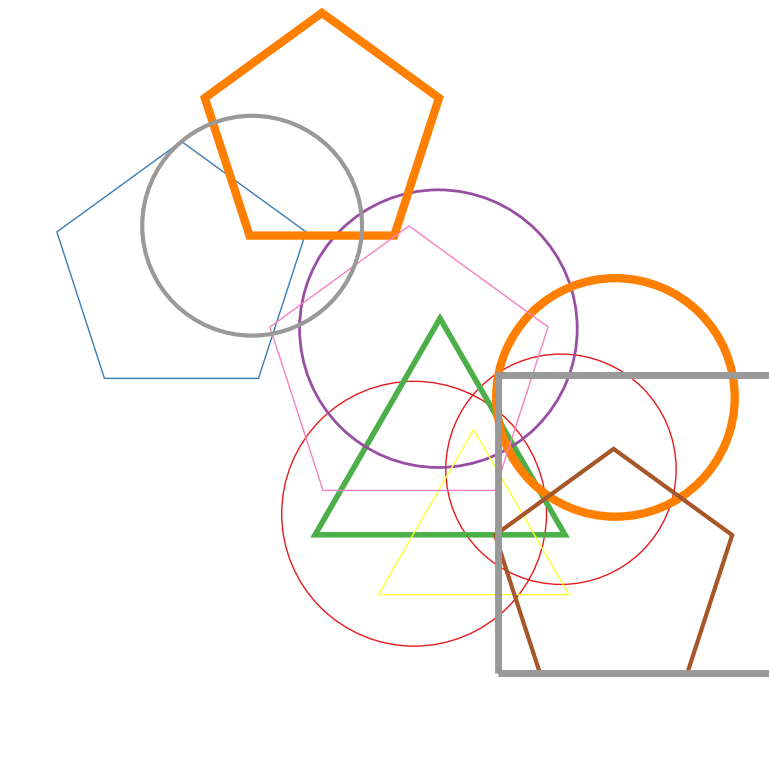[{"shape": "circle", "thickness": 0.5, "radius": 0.86, "center": [0.538, 0.333]}, {"shape": "circle", "thickness": 0.5, "radius": 0.75, "center": [0.729, 0.391]}, {"shape": "pentagon", "thickness": 0.5, "radius": 0.85, "center": [0.236, 0.646]}, {"shape": "triangle", "thickness": 2, "radius": 0.94, "center": [0.571, 0.399]}, {"shape": "circle", "thickness": 1, "radius": 0.9, "center": [0.569, 0.573]}, {"shape": "pentagon", "thickness": 3, "radius": 0.8, "center": [0.418, 0.823]}, {"shape": "circle", "thickness": 3, "radius": 0.77, "center": [0.799, 0.484]}, {"shape": "triangle", "thickness": 0.5, "radius": 0.71, "center": [0.615, 0.299]}, {"shape": "pentagon", "thickness": 1.5, "radius": 0.81, "center": [0.797, 0.255]}, {"shape": "pentagon", "thickness": 0.5, "radius": 0.95, "center": [0.531, 0.517]}, {"shape": "circle", "thickness": 1.5, "radius": 0.71, "center": [0.327, 0.707]}, {"shape": "square", "thickness": 2.5, "radius": 0.97, "center": [0.841, 0.319]}]